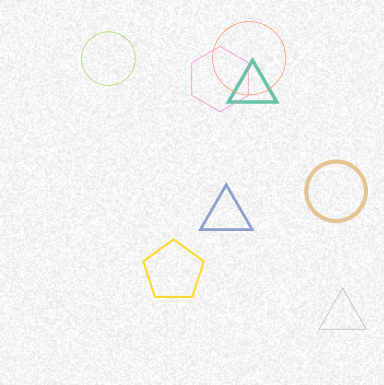[{"shape": "triangle", "thickness": 2.5, "radius": 0.36, "center": [0.656, 0.771]}, {"shape": "circle", "thickness": 0.5, "radius": 0.48, "center": [0.647, 0.849]}, {"shape": "triangle", "thickness": 2, "radius": 0.39, "center": [0.588, 0.442]}, {"shape": "hexagon", "thickness": 0.5, "radius": 0.42, "center": [0.571, 0.795]}, {"shape": "circle", "thickness": 0.5, "radius": 0.35, "center": [0.282, 0.848]}, {"shape": "pentagon", "thickness": 1.5, "radius": 0.41, "center": [0.451, 0.296]}, {"shape": "circle", "thickness": 3, "radius": 0.39, "center": [0.873, 0.503]}, {"shape": "triangle", "thickness": 0.5, "radius": 0.36, "center": [0.89, 0.18]}]